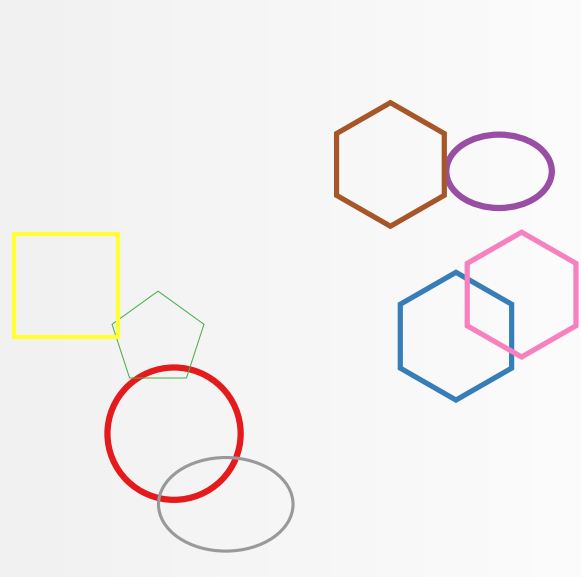[{"shape": "circle", "thickness": 3, "radius": 0.57, "center": [0.299, 0.248]}, {"shape": "hexagon", "thickness": 2.5, "radius": 0.55, "center": [0.784, 0.417]}, {"shape": "pentagon", "thickness": 0.5, "radius": 0.42, "center": [0.272, 0.412]}, {"shape": "oval", "thickness": 3, "radius": 0.45, "center": [0.859, 0.702]}, {"shape": "square", "thickness": 2, "radius": 0.45, "center": [0.113, 0.504]}, {"shape": "hexagon", "thickness": 2.5, "radius": 0.53, "center": [0.672, 0.714]}, {"shape": "hexagon", "thickness": 2.5, "radius": 0.54, "center": [0.897, 0.489]}, {"shape": "oval", "thickness": 1.5, "radius": 0.58, "center": [0.388, 0.126]}]